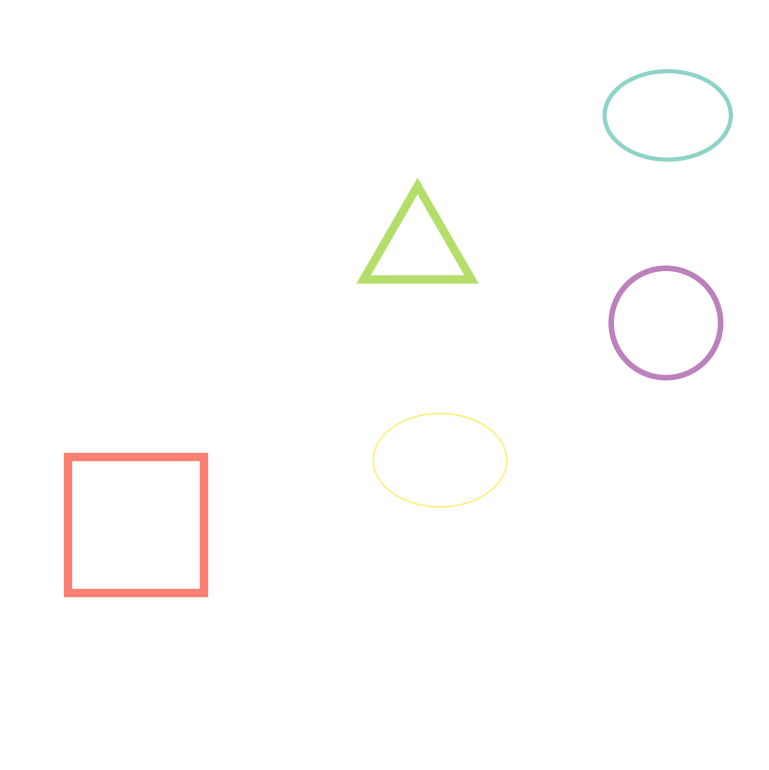[{"shape": "oval", "thickness": 1.5, "radius": 0.41, "center": [0.867, 0.85]}, {"shape": "square", "thickness": 3, "radius": 0.44, "center": [0.177, 0.318]}, {"shape": "triangle", "thickness": 3, "radius": 0.4, "center": [0.542, 0.678]}, {"shape": "circle", "thickness": 2, "radius": 0.36, "center": [0.865, 0.581]}, {"shape": "oval", "thickness": 0.5, "radius": 0.43, "center": [0.571, 0.402]}]